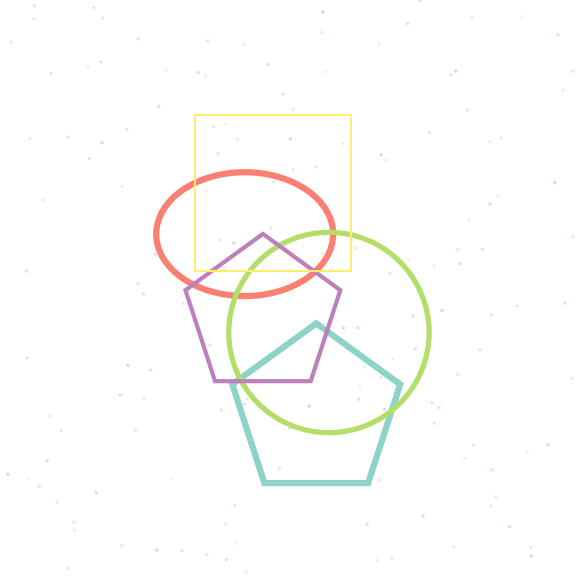[{"shape": "pentagon", "thickness": 3, "radius": 0.76, "center": [0.548, 0.286]}, {"shape": "oval", "thickness": 3, "radius": 0.77, "center": [0.424, 0.594]}, {"shape": "circle", "thickness": 2.5, "radius": 0.87, "center": [0.57, 0.423]}, {"shape": "pentagon", "thickness": 2, "radius": 0.7, "center": [0.455, 0.453]}, {"shape": "square", "thickness": 1, "radius": 0.68, "center": [0.472, 0.665]}]